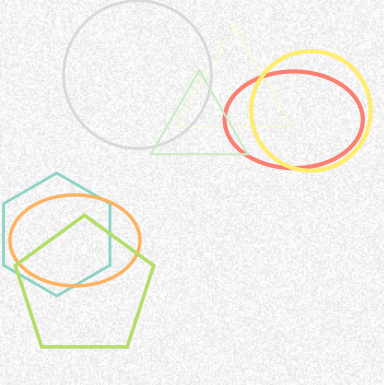[{"shape": "hexagon", "thickness": 2, "radius": 0.8, "center": [0.147, 0.391]}, {"shape": "triangle", "thickness": 0.5, "radius": 0.88, "center": [0.608, 0.759]}, {"shape": "oval", "thickness": 3, "radius": 0.9, "center": [0.763, 0.689]}, {"shape": "oval", "thickness": 2.5, "radius": 0.84, "center": [0.195, 0.375]}, {"shape": "pentagon", "thickness": 2.5, "radius": 0.95, "center": [0.219, 0.252]}, {"shape": "circle", "thickness": 2, "radius": 0.96, "center": [0.357, 0.806]}, {"shape": "triangle", "thickness": 1.5, "radius": 0.73, "center": [0.518, 0.672]}, {"shape": "circle", "thickness": 3, "radius": 0.78, "center": [0.807, 0.712]}]